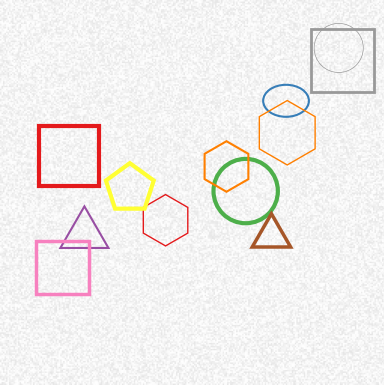[{"shape": "hexagon", "thickness": 1, "radius": 0.33, "center": [0.43, 0.428]}, {"shape": "square", "thickness": 3, "radius": 0.39, "center": [0.18, 0.594]}, {"shape": "oval", "thickness": 1.5, "radius": 0.3, "center": [0.743, 0.738]}, {"shape": "circle", "thickness": 3, "radius": 0.42, "center": [0.638, 0.504]}, {"shape": "triangle", "thickness": 1.5, "radius": 0.36, "center": [0.219, 0.392]}, {"shape": "hexagon", "thickness": 1, "radius": 0.42, "center": [0.746, 0.655]}, {"shape": "hexagon", "thickness": 1.5, "radius": 0.33, "center": [0.588, 0.568]}, {"shape": "pentagon", "thickness": 3, "radius": 0.33, "center": [0.337, 0.511]}, {"shape": "triangle", "thickness": 2.5, "radius": 0.29, "center": [0.705, 0.387]}, {"shape": "square", "thickness": 2.5, "radius": 0.35, "center": [0.162, 0.306]}, {"shape": "circle", "thickness": 0.5, "radius": 0.32, "center": [0.88, 0.875]}, {"shape": "square", "thickness": 2, "radius": 0.41, "center": [0.89, 0.842]}]